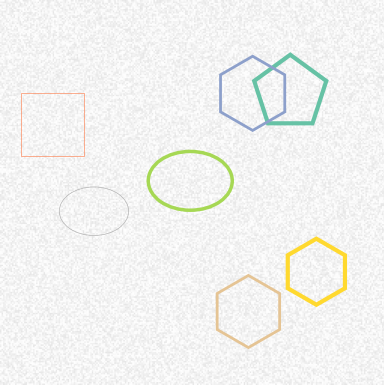[{"shape": "pentagon", "thickness": 3, "radius": 0.49, "center": [0.754, 0.759]}, {"shape": "square", "thickness": 0.5, "radius": 0.41, "center": [0.136, 0.678]}, {"shape": "hexagon", "thickness": 2, "radius": 0.48, "center": [0.656, 0.758]}, {"shape": "oval", "thickness": 2.5, "radius": 0.55, "center": [0.494, 0.53]}, {"shape": "hexagon", "thickness": 3, "radius": 0.43, "center": [0.822, 0.294]}, {"shape": "hexagon", "thickness": 2, "radius": 0.47, "center": [0.645, 0.191]}, {"shape": "oval", "thickness": 0.5, "radius": 0.45, "center": [0.244, 0.451]}]